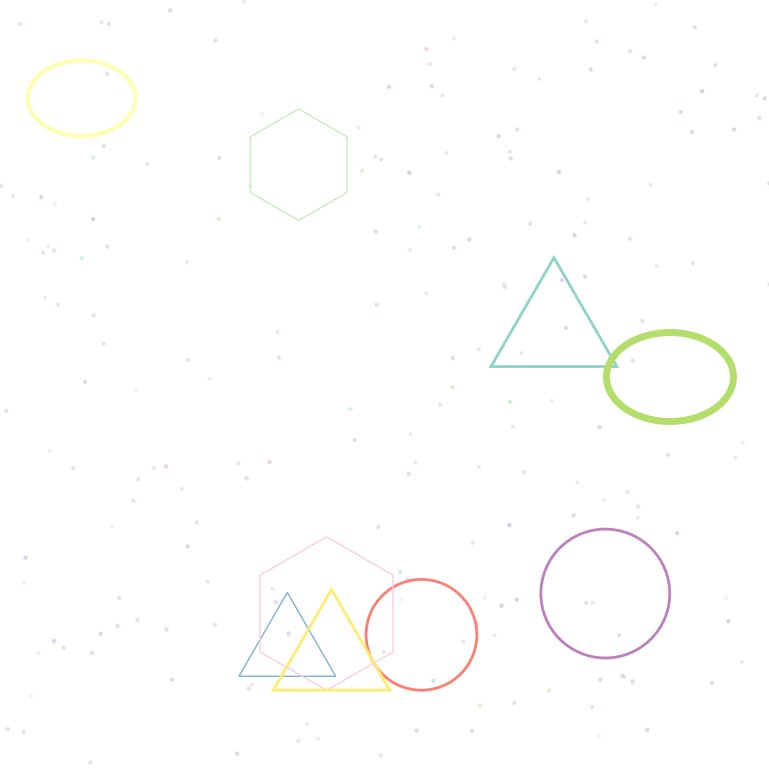[{"shape": "triangle", "thickness": 1, "radius": 0.47, "center": [0.719, 0.571]}, {"shape": "oval", "thickness": 1.5, "radius": 0.35, "center": [0.106, 0.872]}, {"shape": "circle", "thickness": 1, "radius": 0.36, "center": [0.547, 0.176]}, {"shape": "triangle", "thickness": 0.5, "radius": 0.36, "center": [0.373, 0.158]}, {"shape": "oval", "thickness": 2.5, "radius": 0.41, "center": [0.87, 0.51]}, {"shape": "hexagon", "thickness": 0.5, "radius": 0.5, "center": [0.424, 0.203]}, {"shape": "circle", "thickness": 1, "radius": 0.42, "center": [0.786, 0.229]}, {"shape": "hexagon", "thickness": 0.5, "radius": 0.36, "center": [0.388, 0.786]}, {"shape": "triangle", "thickness": 1, "radius": 0.44, "center": [0.431, 0.147]}]